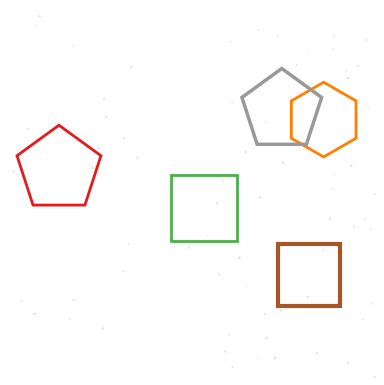[{"shape": "pentagon", "thickness": 2, "radius": 0.57, "center": [0.153, 0.56]}, {"shape": "square", "thickness": 2, "radius": 0.43, "center": [0.53, 0.459]}, {"shape": "hexagon", "thickness": 2, "radius": 0.49, "center": [0.841, 0.689]}, {"shape": "square", "thickness": 3, "radius": 0.4, "center": [0.802, 0.285]}, {"shape": "pentagon", "thickness": 2.5, "radius": 0.54, "center": [0.732, 0.713]}]